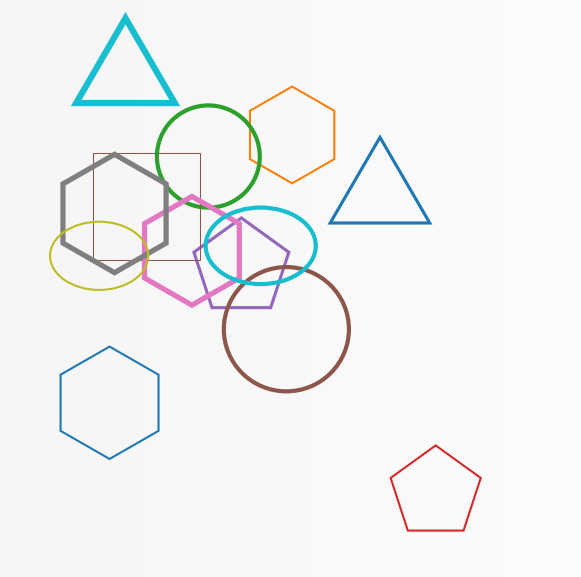[{"shape": "hexagon", "thickness": 1, "radius": 0.49, "center": [0.188, 0.302]}, {"shape": "triangle", "thickness": 1.5, "radius": 0.49, "center": [0.654, 0.662]}, {"shape": "hexagon", "thickness": 1, "radius": 0.42, "center": [0.503, 0.765]}, {"shape": "circle", "thickness": 2, "radius": 0.44, "center": [0.358, 0.728]}, {"shape": "pentagon", "thickness": 1, "radius": 0.41, "center": [0.75, 0.146]}, {"shape": "pentagon", "thickness": 1.5, "radius": 0.43, "center": [0.415, 0.536]}, {"shape": "circle", "thickness": 2, "radius": 0.54, "center": [0.493, 0.429]}, {"shape": "square", "thickness": 0.5, "radius": 0.46, "center": [0.252, 0.642]}, {"shape": "hexagon", "thickness": 2.5, "radius": 0.47, "center": [0.33, 0.565]}, {"shape": "hexagon", "thickness": 2.5, "radius": 0.51, "center": [0.197, 0.629]}, {"shape": "oval", "thickness": 1, "radius": 0.42, "center": [0.171, 0.556]}, {"shape": "triangle", "thickness": 3, "radius": 0.49, "center": [0.216, 0.87]}, {"shape": "oval", "thickness": 2, "radius": 0.47, "center": [0.449, 0.573]}]